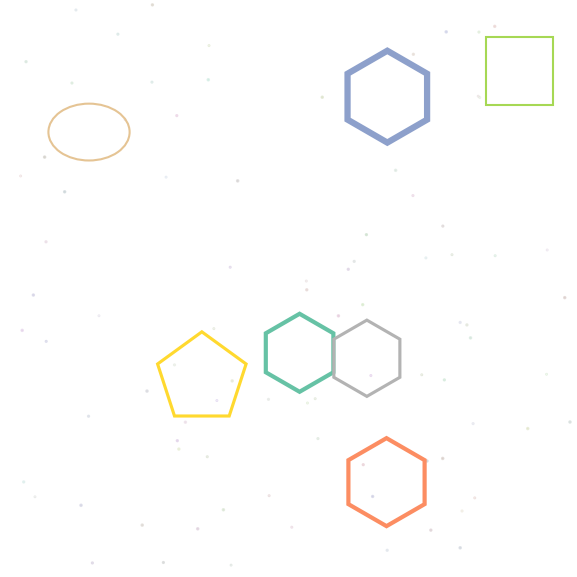[{"shape": "hexagon", "thickness": 2, "radius": 0.34, "center": [0.519, 0.388]}, {"shape": "hexagon", "thickness": 2, "radius": 0.38, "center": [0.669, 0.164]}, {"shape": "hexagon", "thickness": 3, "radius": 0.4, "center": [0.671, 0.832]}, {"shape": "square", "thickness": 1, "radius": 0.29, "center": [0.9, 0.876]}, {"shape": "pentagon", "thickness": 1.5, "radius": 0.4, "center": [0.35, 0.344]}, {"shape": "oval", "thickness": 1, "radius": 0.35, "center": [0.154, 0.77]}, {"shape": "hexagon", "thickness": 1.5, "radius": 0.33, "center": [0.635, 0.379]}]